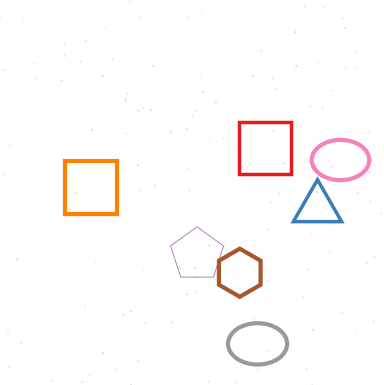[{"shape": "square", "thickness": 2.5, "radius": 0.34, "center": [0.689, 0.616]}, {"shape": "triangle", "thickness": 2.5, "radius": 0.36, "center": [0.825, 0.461]}, {"shape": "pentagon", "thickness": 0.5, "radius": 0.36, "center": [0.512, 0.339]}, {"shape": "square", "thickness": 3, "radius": 0.34, "center": [0.237, 0.513]}, {"shape": "hexagon", "thickness": 3, "radius": 0.31, "center": [0.623, 0.292]}, {"shape": "oval", "thickness": 3, "radius": 0.37, "center": [0.884, 0.584]}, {"shape": "oval", "thickness": 3, "radius": 0.38, "center": [0.669, 0.107]}]